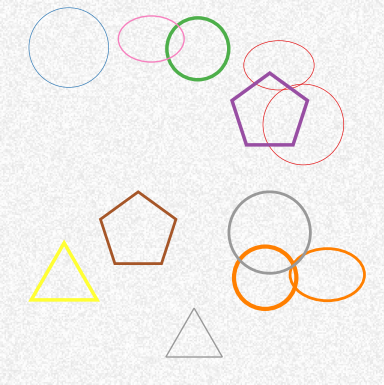[{"shape": "circle", "thickness": 0.5, "radius": 0.52, "center": [0.788, 0.677]}, {"shape": "oval", "thickness": 0.5, "radius": 0.46, "center": [0.725, 0.83]}, {"shape": "circle", "thickness": 0.5, "radius": 0.52, "center": [0.179, 0.876]}, {"shape": "circle", "thickness": 2.5, "radius": 0.4, "center": [0.514, 0.873]}, {"shape": "pentagon", "thickness": 2.5, "radius": 0.52, "center": [0.701, 0.707]}, {"shape": "circle", "thickness": 3, "radius": 0.4, "center": [0.689, 0.279]}, {"shape": "oval", "thickness": 2, "radius": 0.48, "center": [0.85, 0.287]}, {"shape": "triangle", "thickness": 2.5, "radius": 0.49, "center": [0.167, 0.27]}, {"shape": "pentagon", "thickness": 2, "radius": 0.52, "center": [0.359, 0.399]}, {"shape": "oval", "thickness": 1, "radius": 0.43, "center": [0.393, 0.899]}, {"shape": "triangle", "thickness": 1, "radius": 0.42, "center": [0.504, 0.115]}, {"shape": "circle", "thickness": 2, "radius": 0.53, "center": [0.7, 0.396]}]